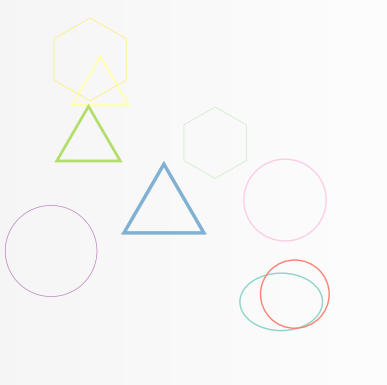[{"shape": "oval", "thickness": 1, "radius": 0.53, "center": [0.726, 0.216]}, {"shape": "triangle", "thickness": 1.5, "radius": 0.42, "center": [0.259, 0.769]}, {"shape": "circle", "thickness": 1, "radius": 0.44, "center": [0.761, 0.236]}, {"shape": "triangle", "thickness": 2.5, "radius": 0.6, "center": [0.423, 0.455]}, {"shape": "triangle", "thickness": 2, "radius": 0.47, "center": [0.228, 0.629]}, {"shape": "circle", "thickness": 1, "radius": 0.53, "center": [0.736, 0.48]}, {"shape": "circle", "thickness": 0.5, "radius": 0.59, "center": [0.132, 0.348]}, {"shape": "hexagon", "thickness": 0.5, "radius": 0.46, "center": [0.555, 0.629]}, {"shape": "hexagon", "thickness": 0.5, "radius": 0.54, "center": [0.232, 0.846]}]